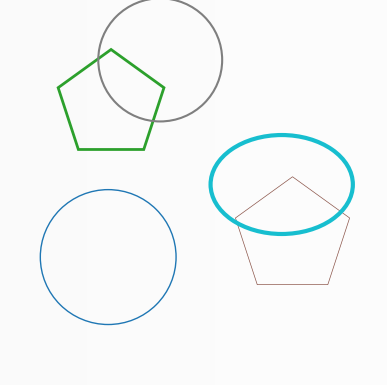[{"shape": "circle", "thickness": 1, "radius": 0.88, "center": [0.279, 0.332]}, {"shape": "pentagon", "thickness": 2, "radius": 0.72, "center": [0.287, 0.728]}, {"shape": "pentagon", "thickness": 0.5, "radius": 0.77, "center": [0.755, 0.386]}, {"shape": "circle", "thickness": 1.5, "radius": 0.8, "center": [0.413, 0.844]}, {"shape": "oval", "thickness": 3, "radius": 0.92, "center": [0.727, 0.521]}]